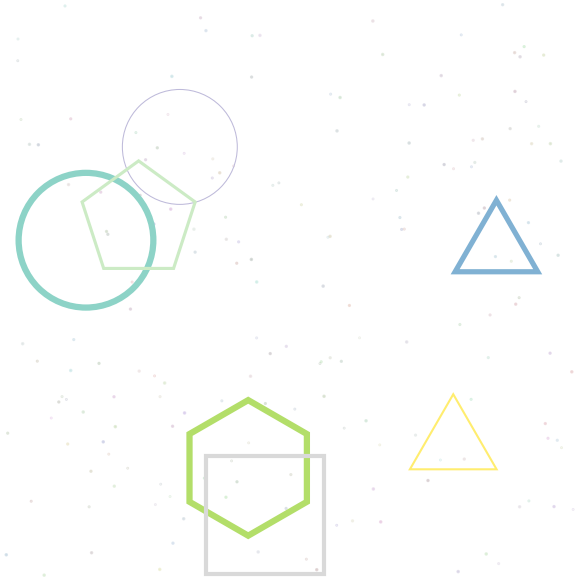[{"shape": "circle", "thickness": 3, "radius": 0.58, "center": [0.149, 0.583]}, {"shape": "circle", "thickness": 0.5, "radius": 0.5, "center": [0.311, 0.745]}, {"shape": "triangle", "thickness": 2.5, "radius": 0.41, "center": [0.86, 0.57]}, {"shape": "hexagon", "thickness": 3, "radius": 0.59, "center": [0.43, 0.189]}, {"shape": "square", "thickness": 2, "radius": 0.51, "center": [0.458, 0.107]}, {"shape": "pentagon", "thickness": 1.5, "radius": 0.51, "center": [0.24, 0.618]}, {"shape": "triangle", "thickness": 1, "radius": 0.43, "center": [0.785, 0.23]}]